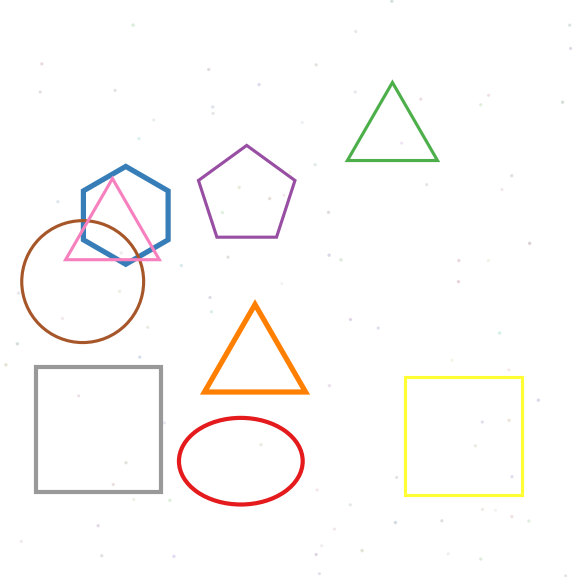[{"shape": "oval", "thickness": 2, "radius": 0.54, "center": [0.417, 0.201]}, {"shape": "hexagon", "thickness": 2.5, "radius": 0.42, "center": [0.218, 0.626]}, {"shape": "triangle", "thickness": 1.5, "radius": 0.45, "center": [0.68, 0.766]}, {"shape": "pentagon", "thickness": 1.5, "radius": 0.44, "center": [0.427, 0.659]}, {"shape": "triangle", "thickness": 2.5, "radius": 0.51, "center": [0.442, 0.371]}, {"shape": "square", "thickness": 1.5, "radius": 0.51, "center": [0.803, 0.244]}, {"shape": "circle", "thickness": 1.5, "radius": 0.53, "center": [0.143, 0.511]}, {"shape": "triangle", "thickness": 1.5, "radius": 0.47, "center": [0.195, 0.596]}, {"shape": "square", "thickness": 2, "radius": 0.54, "center": [0.171, 0.256]}]